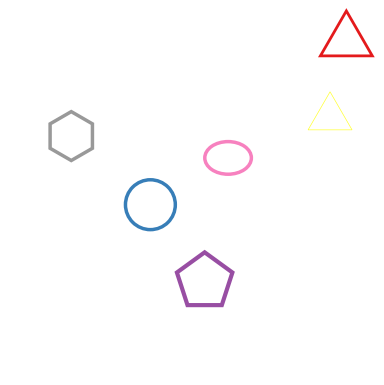[{"shape": "triangle", "thickness": 2, "radius": 0.39, "center": [0.9, 0.894]}, {"shape": "circle", "thickness": 2.5, "radius": 0.32, "center": [0.391, 0.468]}, {"shape": "pentagon", "thickness": 3, "radius": 0.38, "center": [0.532, 0.269]}, {"shape": "triangle", "thickness": 0.5, "radius": 0.33, "center": [0.857, 0.696]}, {"shape": "oval", "thickness": 2.5, "radius": 0.3, "center": [0.592, 0.59]}, {"shape": "hexagon", "thickness": 2.5, "radius": 0.32, "center": [0.185, 0.647]}]